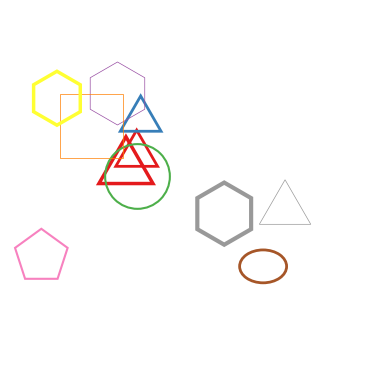[{"shape": "triangle", "thickness": 2.5, "radius": 0.41, "center": [0.327, 0.564]}, {"shape": "triangle", "thickness": 2, "radius": 0.31, "center": [0.355, 0.599]}, {"shape": "triangle", "thickness": 2, "radius": 0.31, "center": [0.365, 0.69]}, {"shape": "circle", "thickness": 1.5, "radius": 0.42, "center": [0.357, 0.542]}, {"shape": "hexagon", "thickness": 0.5, "radius": 0.41, "center": [0.305, 0.757]}, {"shape": "square", "thickness": 0.5, "radius": 0.41, "center": [0.238, 0.673]}, {"shape": "hexagon", "thickness": 2.5, "radius": 0.35, "center": [0.148, 0.745]}, {"shape": "oval", "thickness": 2, "radius": 0.31, "center": [0.683, 0.308]}, {"shape": "pentagon", "thickness": 1.5, "radius": 0.36, "center": [0.107, 0.334]}, {"shape": "hexagon", "thickness": 3, "radius": 0.4, "center": [0.582, 0.445]}, {"shape": "triangle", "thickness": 0.5, "radius": 0.39, "center": [0.74, 0.456]}]